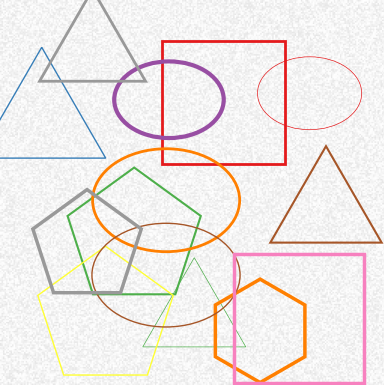[{"shape": "square", "thickness": 2, "radius": 0.8, "center": [0.581, 0.733]}, {"shape": "oval", "thickness": 0.5, "radius": 0.68, "center": [0.804, 0.758]}, {"shape": "triangle", "thickness": 1, "radius": 0.96, "center": [0.108, 0.685]}, {"shape": "triangle", "thickness": 0.5, "radius": 0.77, "center": [0.505, 0.176]}, {"shape": "pentagon", "thickness": 1.5, "radius": 0.91, "center": [0.349, 0.383]}, {"shape": "oval", "thickness": 3, "radius": 0.71, "center": [0.439, 0.741]}, {"shape": "oval", "thickness": 2, "radius": 0.95, "center": [0.431, 0.48]}, {"shape": "hexagon", "thickness": 2.5, "radius": 0.67, "center": [0.676, 0.141]}, {"shape": "pentagon", "thickness": 1, "radius": 0.92, "center": [0.274, 0.176]}, {"shape": "triangle", "thickness": 1.5, "radius": 0.83, "center": [0.847, 0.453]}, {"shape": "oval", "thickness": 1, "radius": 0.96, "center": [0.431, 0.285]}, {"shape": "square", "thickness": 2.5, "radius": 0.84, "center": [0.776, 0.172]}, {"shape": "pentagon", "thickness": 2.5, "radius": 0.74, "center": [0.226, 0.359]}, {"shape": "triangle", "thickness": 2, "radius": 0.79, "center": [0.24, 0.868]}]